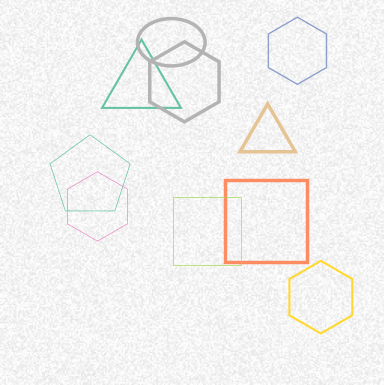[{"shape": "triangle", "thickness": 1.5, "radius": 0.59, "center": [0.368, 0.779]}, {"shape": "pentagon", "thickness": 0.5, "radius": 0.55, "center": [0.234, 0.541]}, {"shape": "square", "thickness": 2.5, "radius": 0.53, "center": [0.691, 0.426]}, {"shape": "hexagon", "thickness": 1, "radius": 0.44, "center": [0.773, 0.868]}, {"shape": "hexagon", "thickness": 0.5, "radius": 0.45, "center": [0.253, 0.464]}, {"shape": "square", "thickness": 0.5, "radius": 0.44, "center": [0.538, 0.399]}, {"shape": "hexagon", "thickness": 1.5, "radius": 0.47, "center": [0.833, 0.228]}, {"shape": "triangle", "thickness": 2.5, "radius": 0.41, "center": [0.695, 0.647]}, {"shape": "hexagon", "thickness": 2.5, "radius": 0.52, "center": [0.479, 0.787]}, {"shape": "oval", "thickness": 2.5, "radius": 0.44, "center": [0.445, 0.89]}]